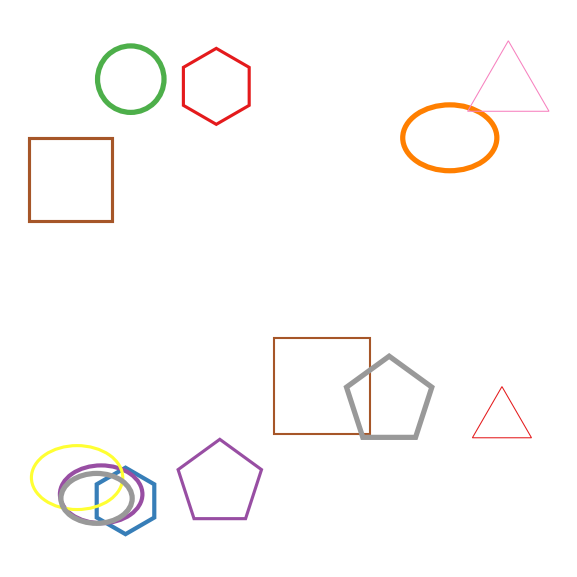[{"shape": "hexagon", "thickness": 1.5, "radius": 0.33, "center": [0.375, 0.85]}, {"shape": "triangle", "thickness": 0.5, "radius": 0.3, "center": [0.869, 0.271]}, {"shape": "hexagon", "thickness": 2, "radius": 0.29, "center": [0.217, 0.132]}, {"shape": "circle", "thickness": 2.5, "radius": 0.29, "center": [0.226, 0.862]}, {"shape": "oval", "thickness": 2, "radius": 0.36, "center": [0.175, 0.143]}, {"shape": "pentagon", "thickness": 1.5, "radius": 0.38, "center": [0.381, 0.162]}, {"shape": "oval", "thickness": 2.5, "radius": 0.41, "center": [0.779, 0.761]}, {"shape": "oval", "thickness": 1.5, "radius": 0.4, "center": [0.133, 0.172]}, {"shape": "square", "thickness": 1, "radius": 0.41, "center": [0.558, 0.331]}, {"shape": "square", "thickness": 1.5, "radius": 0.36, "center": [0.122, 0.688]}, {"shape": "triangle", "thickness": 0.5, "radius": 0.41, "center": [0.88, 0.847]}, {"shape": "oval", "thickness": 2.5, "radius": 0.31, "center": [0.167, 0.136]}, {"shape": "pentagon", "thickness": 2.5, "radius": 0.39, "center": [0.674, 0.305]}]